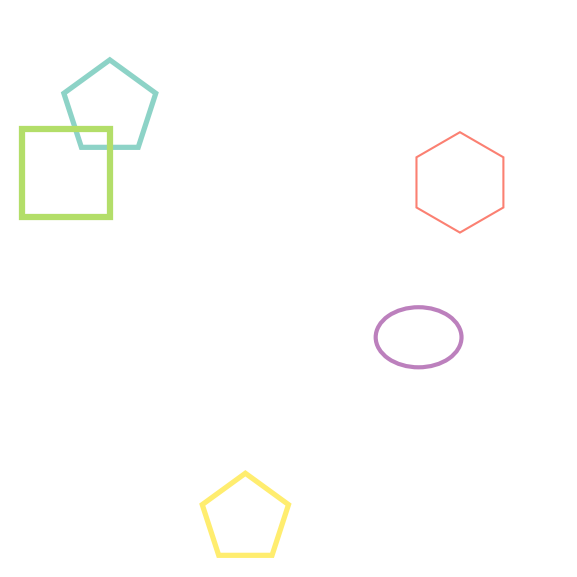[{"shape": "pentagon", "thickness": 2.5, "radius": 0.42, "center": [0.19, 0.812]}, {"shape": "hexagon", "thickness": 1, "radius": 0.43, "center": [0.796, 0.683]}, {"shape": "square", "thickness": 3, "radius": 0.38, "center": [0.114, 0.699]}, {"shape": "oval", "thickness": 2, "radius": 0.37, "center": [0.725, 0.415]}, {"shape": "pentagon", "thickness": 2.5, "radius": 0.39, "center": [0.425, 0.101]}]